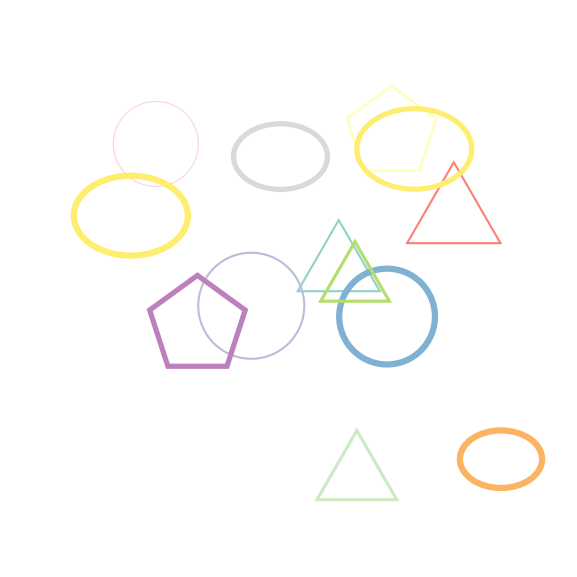[{"shape": "triangle", "thickness": 1, "radius": 0.41, "center": [0.587, 0.536]}, {"shape": "pentagon", "thickness": 1, "radius": 0.41, "center": [0.678, 0.769]}, {"shape": "circle", "thickness": 1, "radius": 0.46, "center": [0.435, 0.47]}, {"shape": "triangle", "thickness": 1, "radius": 0.47, "center": [0.786, 0.625]}, {"shape": "circle", "thickness": 3, "radius": 0.41, "center": [0.67, 0.451]}, {"shape": "oval", "thickness": 3, "radius": 0.36, "center": [0.868, 0.204]}, {"shape": "triangle", "thickness": 1.5, "radius": 0.34, "center": [0.615, 0.512]}, {"shape": "circle", "thickness": 0.5, "radius": 0.37, "center": [0.27, 0.75]}, {"shape": "oval", "thickness": 2.5, "radius": 0.41, "center": [0.486, 0.728]}, {"shape": "pentagon", "thickness": 2.5, "radius": 0.44, "center": [0.342, 0.435]}, {"shape": "triangle", "thickness": 1.5, "radius": 0.4, "center": [0.618, 0.174]}, {"shape": "oval", "thickness": 3, "radius": 0.49, "center": [0.227, 0.626]}, {"shape": "oval", "thickness": 2.5, "radius": 0.5, "center": [0.717, 0.741]}]